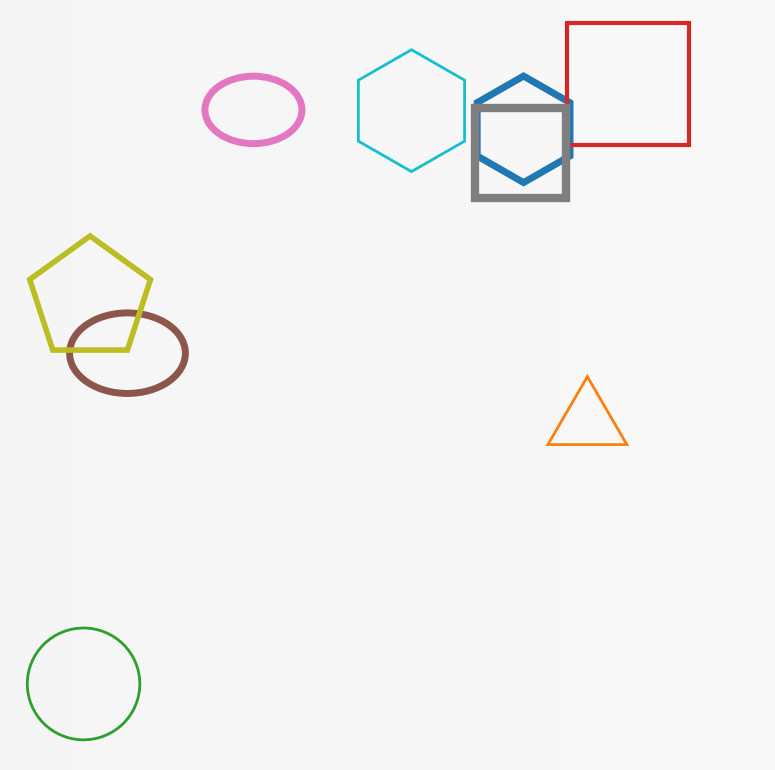[{"shape": "hexagon", "thickness": 2.5, "radius": 0.35, "center": [0.676, 0.832]}, {"shape": "triangle", "thickness": 1, "radius": 0.29, "center": [0.758, 0.452]}, {"shape": "circle", "thickness": 1, "radius": 0.36, "center": [0.108, 0.112]}, {"shape": "square", "thickness": 1.5, "radius": 0.39, "center": [0.811, 0.891]}, {"shape": "oval", "thickness": 2.5, "radius": 0.37, "center": [0.164, 0.541]}, {"shape": "oval", "thickness": 2.5, "radius": 0.31, "center": [0.327, 0.857]}, {"shape": "square", "thickness": 3, "radius": 0.29, "center": [0.671, 0.801]}, {"shape": "pentagon", "thickness": 2, "radius": 0.41, "center": [0.116, 0.612]}, {"shape": "hexagon", "thickness": 1, "radius": 0.4, "center": [0.531, 0.856]}]